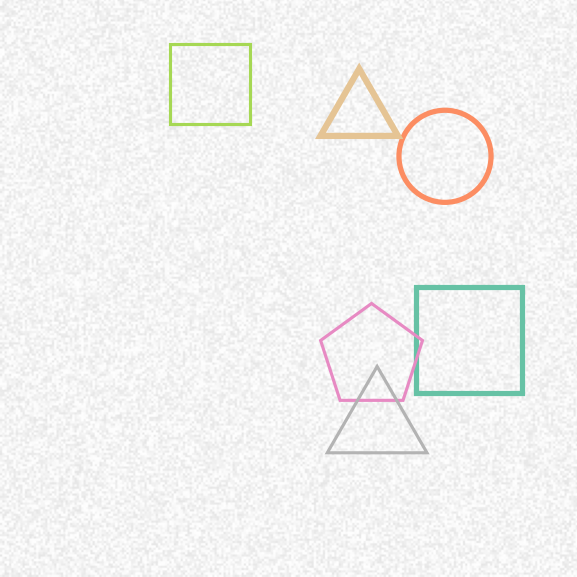[{"shape": "square", "thickness": 2.5, "radius": 0.46, "center": [0.812, 0.411]}, {"shape": "circle", "thickness": 2.5, "radius": 0.4, "center": [0.771, 0.728]}, {"shape": "pentagon", "thickness": 1.5, "radius": 0.46, "center": [0.643, 0.381]}, {"shape": "square", "thickness": 1.5, "radius": 0.35, "center": [0.364, 0.853]}, {"shape": "triangle", "thickness": 3, "radius": 0.39, "center": [0.622, 0.803]}, {"shape": "triangle", "thickness": 1.5, "radius": 0.5, "center": [0.653, 0.265]}]